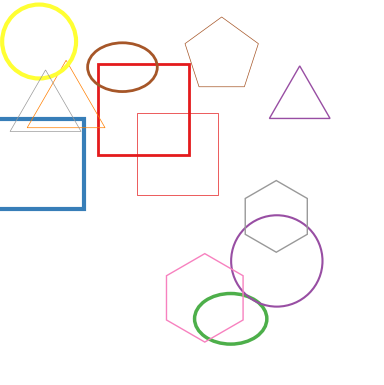[{"shape": "square", "thickness": 2, "radius": 0.59, "center": [0.371, 0.715]}, {"shape": "square", "thickness": 0.5, "radius": 0.53, "center": [0.462, 0.6]}, {"shape": "square", "thickness": 3, "radius": 0.58, "center": [0.102, 0.573]}, {"shape": "oval", "thickness": 2.5, "radius": 0.47, "center": [0.599, 0.172]}, {"shape": "triangle", "thickness": 1, "radius": 0.45, "center": [0.778, 0.738]}, {"shape": "circle", "thickness": 1.5, "radius": 0.59, "center": [0.719, 0.322]}, {"shape": "triangle", "thickness": 0.5, "radius": 0.58, "center": [0.172, 0.727]}, {"shape": "circle", "thickness": 3, "radius": 0.48, "center": [0.102, 0.892]}, {"shape": "pentagon", "thickness": 0.5, "radius": 0.5, "center": [0.576, 0.856]}, {"shape": "oval", "thickness": 2, "radius": 0.45, "center": [0.318, 0.826]}, {"shape": "hexagon", "thickness": 1, "radius": 0.57, "center": [0.532, 0.226]}, {"shape": "triangle", "thickness": 0.5, "radius": 0.53, "center": [0.118, 0.712]}, {"shape": "hexagon", "thickness": 1, "radius": 0.47, "center": [0.718, 0.438]}]